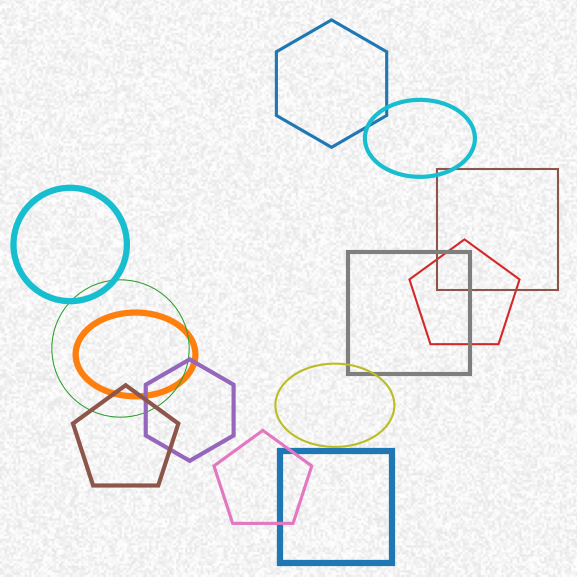[{"shape": "square", "thickness": 3, "radius": 0.48, "center": [0.582, 0.121]}, {"shape": "hexagon", "thickness": 1.5, "radius": 0.55, "center": [0.574, 0.854]}, {"shape": "oval", "thickness": 3, "radius": 0.52, "center": [0.235, 0.385]}, {"shape": "circle", "thickness": 0.5, "radius": 0.59, "center": [0.209, 0.396]}, {"shape": "pentagon", "thickness": 1, "radius": 0.5, "center": [0.804, 0.484]}, {"shape": "hexagon", "thickness": 2, "radius": 0.44, "center": [0.328, 0.289]}, {"shape": "pentagon", "thickness": 2, "radius": 0.48, "center": [0.218, 0.236]}, {"shape": "square", "thickness": 1, "radius": 0.53, "center": [0.861, 0.602]}, {"shape": "pentagon", "thickness": 1.5, "radius": 0.44, "center": [0.455, 0.165]}, {"shape": "square", "thickness": 2, "radius": 0.53, "center": [0.708, 0.458]}, {"shape": "oval", "thickness": 1, "radius": 0.52, "center": [0.58, 0.297]}, {"shape": "oval", "thickness": 2, "radius": 0.48, "center": [0.727, 0.76]}, {"shape": "circle", "thickness": 3, "radius": 0.49, "center": [0.122, 0.576]}]